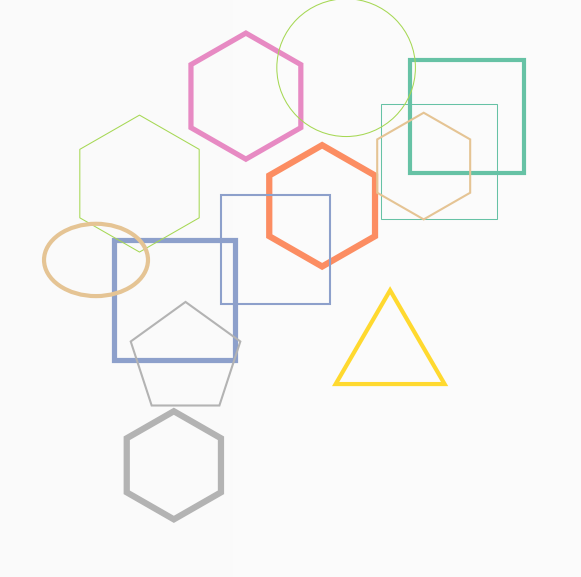[{"shape": "square", "thickness": 0.5, "radius": 0.5, "center": [0.756, 0.72]}, {"shape": "square", "thickness": 2, "radius": 0.49, "center": [0.804, 0.798]}, {"shape": "hexagon", "thickness": 3, "radius": 0.53, "center": [0.554, 0.643]}, {"shape": "square", "thickness": 1, "radius": 0.47, "center": [0.474, 0.567]}, {"shape": "square", "thickness": 2.5, "radius": 0.52, "center": [0.3, 0.48]}, {"shape": "hexagon", "thickness": 2.5, "radius": 0.55, "center": [0.423, 0.833]}, {"shape": "circle", "thickness": 0.5, "radius": 0.6, "center": [0.595, 0.882]}, {"shape": "hexagon", "thickness": 0.5, "radius": 0.59, "center": [0.24, 0.681]}, {"shape": "triangle", "thickness": 2, "radius": 0.54, "center": [0.671, 0.388]}, {"shape": "hexagon", "thickness": 1, "radius": 0.46, "center": [0.729, 0.712]}, {"shape": "oval", "thickness": 2, "radius": 0.45, "center": [0.165, 0.549]}, {"shape": "pentagon", "thickness": 1, "radius": 0.5, "center": [0.319, 0.377]}, {"shape": "hexagon", "thickness": 3, "radius": 0.47, "center": [0.299, 0.193]}]